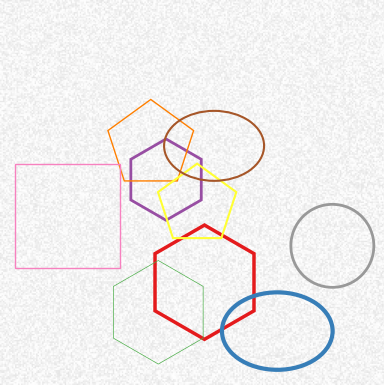[{"shape": "hexagon", "thickness": 2.5, "radius": 0.74, "center": [0.531, 0.267]}, {"shape": "oval", "thickness": 3, "radius": 0.72, "center": [0.72, 0.14]}, {"shape": "hexagon", "thickness": 0.5, "radius": 0.67, "center": [0.411, 0.189]}, {"shape": "hexagon", "thickness": 2, "radius": 0.53, "center": [0.431, 0.533]}, {"shape": "pentagon", "thickness": 1, "radius": 0.58, "center": [0.392, 0.625]}, {"shape": "pentagon", "thickness": 1.5, "radius": 0.53, "center": [0.512, 0.468]}, {"shape": "oval", "thickness": 1.5, "radius": 0.65, "center": [0.556, 0.621]}, {"shape": "square", "thickness": 1, "radius": 0.68, "center": [0.176, 0.439]}, {"shape": "circle", "thickness": 2, "radius": 0.54, "center": [0.863, 0.361]}]